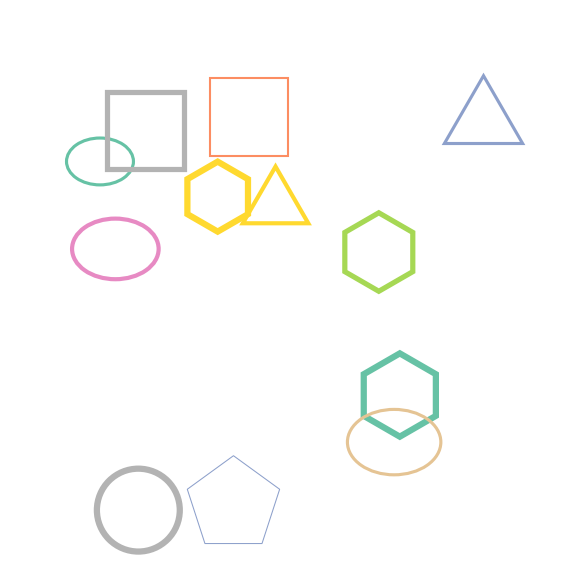[{"shape": "hexagon", "thickness": 3, "radius": 0.36, "center": [0.692, 0.315]}, {"shape": "oval", "thickness": 1.5, "radius": 0.29, "center": [0.173, 0.72]}, {"shape": "square", "thickness": 1, "radius": 0.34, "center": [0.431, 0.797]}, {"shape": "triangle", "thickness": 1.5, "radius": 0.39, "center": [0.837, 0.79]}, {"shape": "pentagon", "thickness": 0.5, "radius": 0.42, "center": [0.404, 0.126]}, {"shape": "oval", "thickness": 2, "radius": 0.37, "center": [0.2, 0.568]}, {"shape": "hexagon", "thickness": 2.5, "radius": 0.34, "center": [0.656, 0.563]}, {"shape": "hexagon", "thickness": 3, "radius": 0.3, "center": [0.377, 0.659]}, {"shape": "triangle", "thickness": 2, "radius": 0.33, "center": [0.477, 0.645]}, {"shape": "oval", "thickness": 1.5, "radius": 0.4, "center": [0.682, 0.234]}, {"shape": "square", "thickness": 2.5, "radius": 0.33, "center": [0.252, 0.773]}, {"shape": "circle", "thickness": 3, "radius": 0.36, "center": [0.24, 0.116]}]